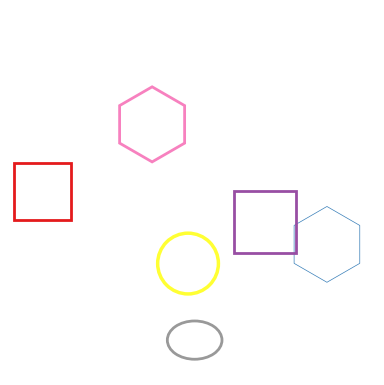[{"shape": "square", "thickness": 2, "radius": 0.37, "center": [0.11, 0.504]}, {"shape": "hexagon", "thickness": 0.5, "radius": 0.49, "center": [0.849, 0.365]}, {"shape": "square", "thickness": 2, "radius": 0.4, "center": [0.689, 0.423]}, {"shape": "circle", "thickness": 2.5, "radius": 0.39, "center": [0.488, 0.315]}, {"shape": "hexagon", "thickness": 2, "radius": 0.49, "center": [0.395, 0.677]}, {"shape": "oval", "thickness": 2, "radius": 0.36, "center": [0.506, 0.117]}]